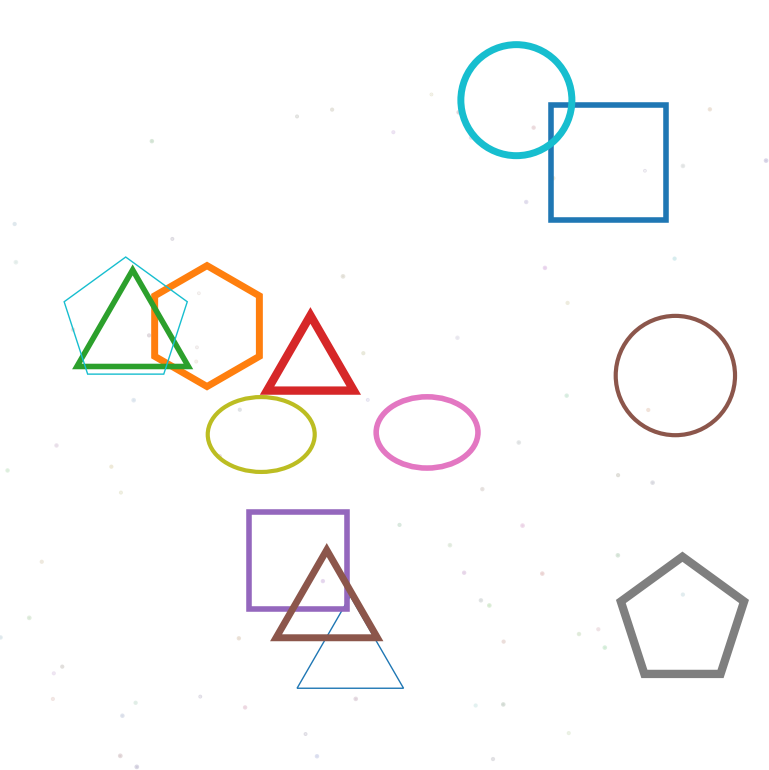[{"shape": "square", "thickness": 2, "radius": 0.37, "center": [0.79, 0.789]}, {"shape": "triangle", "thickness": 0.5, "radius": 0.4, "center": [0.455, 0.146]}, {"shape": "hexagon", "thickness": 2.5, "radius": 0.39, "center": [0.269, 0.577]}, {"shape": "triangle", "thickness": 2, "radius": 0.42, "center": [0.172, 0.566]}, {"shape": "triangle", "thickness": 3, "radius": 0.33, "center": [0.403, 0.525]}, {"shape": "square", "thickness": 2, "radius": 0.32, "center": [0.387, 0.272]}, {"shape": "circle", "thickness": 1.5, "radius": 0.39, "center": [0.877, 0.512]}, {"shape": "triangle", "thickness": 2.5, "radius": 0.38, "center": [0.424, 0.21]}, {"shape": "oval", "thickness": 2, "radius": 0.33, "center": [0.555, 0.438]}, {"shape": "pentagon", "thickness": 3, "radius": 0.42, "center": [0.886, 0.193]}, {"shape": "oval", "thickness": 1.5, "radius": 0.35, "center": [0.339, 0.436]}, {"shape": "pentagon", "thickness": 0.5, "radius": 0.42, "center": [0.163, 0.582]}, {"shape": "circle", "thickness": 2.5, "radius": 0.36, "center": [0.671, 0.87]}]